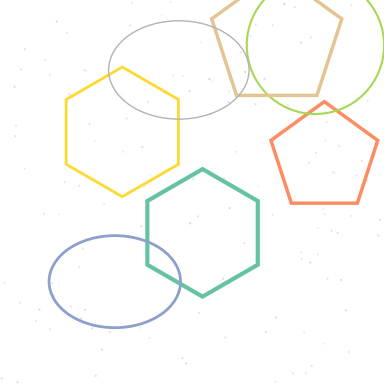[{"shape": "hexagon", "thickness": 3, "radius": 0.83, "center": [0.526, 0.395]}, {"shape": "pentagon", "thickness": 2.5, "radius": 0.73, "center": [0.842, 0.59]}, {"shape": "oval", "thickness": 2, "radius": 0.85, "center": [0.298, 0.268]}, {"shape": "circle", "thickness": 1.5, "radius": 0.89, "center": [0.819, 0.882]}, {"shape": "hexagon", "thickness": 2, "radius": 0.84, "center": [0.318, 0.657]}, {"shape": "pentagon", "thickness": 2.5, "radius": 0.89, "center": [0.719, 0.896]}, {"shape": "oval", "thickness": 1, "radius": 0.91, "center": [0.465, 0.818]}]